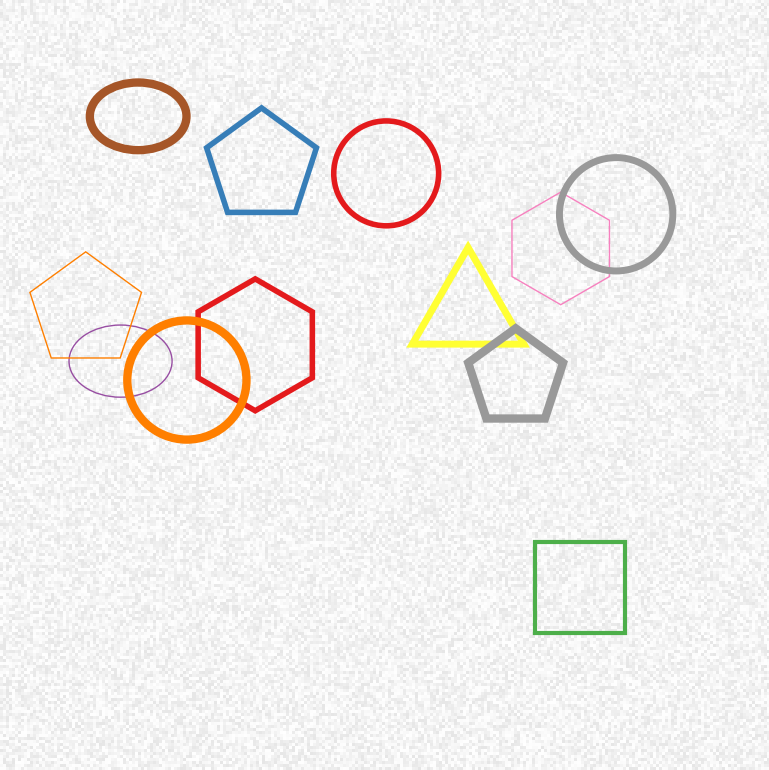[{"shape": "circle", "thickness": 2, "radius": 0.34, "center": [0.502, 0.775]}, {"shape": "hexagon", "thickness": 2, "radius": 0.43, "center": [0.331, 0.552]}, {"shape": "pentagon", "thickness": 2, "radius": 0.38, "center": [0.34, 0.785]}, {"shape": "square", "thickness": 1.5, "radius": 0.29, "center": [0.753, 0.237]}, {"shape": "oval", "thickness": 0.5, "radius": 0.33, "center": [0.157, 0.531]}, {"shape": "circle", "thickness": 3, "radius": 0.39, "center": [0.243, 0.506]}, {"shape": "pentagon", "thickness": 0.5, "radius": 0.38, "center": [0.111, 0.597]}, {"shape": "triangle", "thickness": 2.5, "radius": 0.42, "center": [0.608, 0.595]}, {"shape": "oval", "thickness": 3, "radius": 0.31, "center": [0.179, 0.849]}, {"shape": "hexagon", "thickness": 0.5, "radius": 0.37, "center": [0.728, 0.677]}, {"shape": "pentagon", "thickness": 3, "radius": 0.32, "center": [0.67, 0.509]}, {"shape": "circle", "thickness": 2.5, "radius": 0.37, "center": [0.8, 0.722]}]